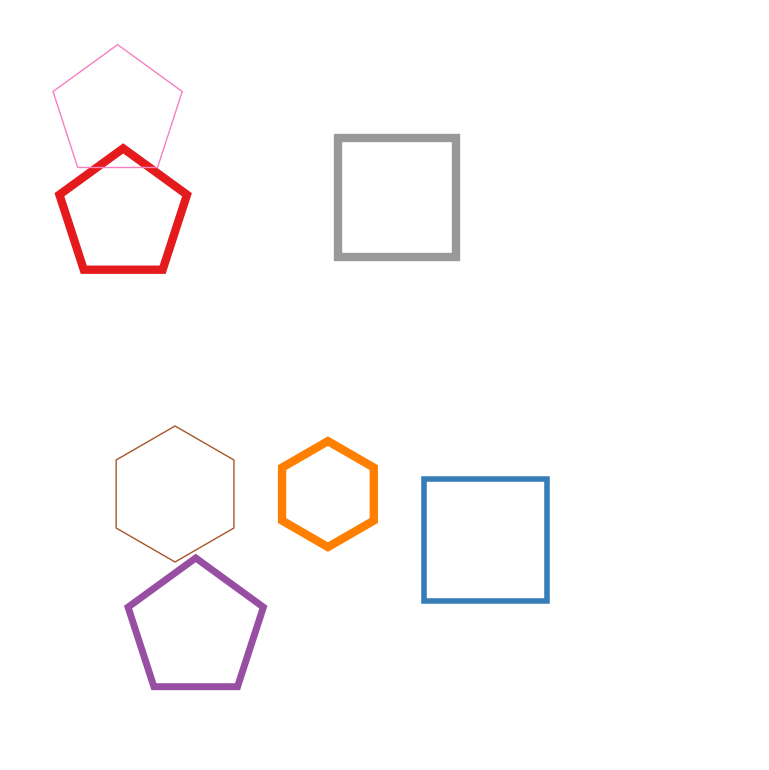[{"shape": "pentagon", "thickness": 3, "radius": 0.44, "center": [0.16, 0.72]}, {"shape": "square", "thickness": 2, "radius": 0.4, "center": [0.631, 0.299]}, {"shape": "pentagon", "thickness": 2.5, "radius": 0.46, "center": [0.254, 0.183]}, {"shape": "hexagon", "thickness": 3, "radius": 0.34, "center": [0.426, 0.358]}, {"shape": "hexagon", "thickness": 0.5, "radius": 0.44, "center": [0.227, 0.358]}, {"shape": "pentagon", "thickness": 0.5, "radius": 0.44, "center": [0.153, 0.854]}, {"shape": "square", "thickness": 3, "radius": 0.38, "center": [0.516, 0.744]}]